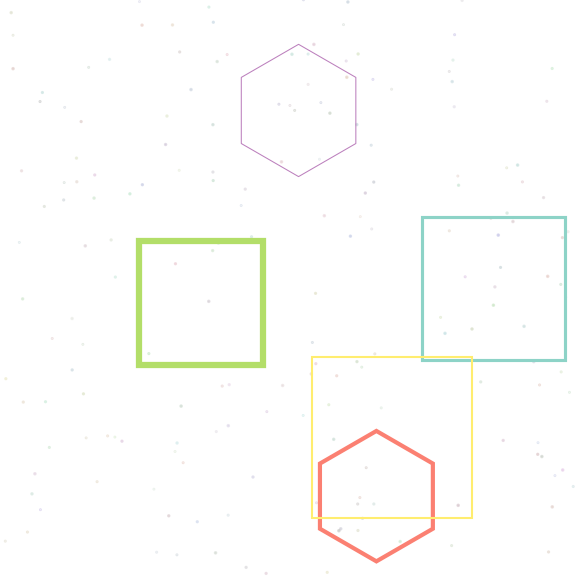[{"shape": "square", "thickness": 1.5, "radius": 0.62, "center": [0.855, 0.5]}, {"shape": "hexagon", "thickness": 2, "radius": 0.56, "center": [0.652, 0.14]}, {"shape": "square", "thickness": 3, "radius": 0.54, "center": [0.348, 0.474]}, {"shape": "hexagon", "thickness": 0.5, "radius": 0.57, "center": [0.517, 0.808]}, {"shape": "square", "thickness": 1, "radius": 0.69, "center": [0.679, 0.242]}]